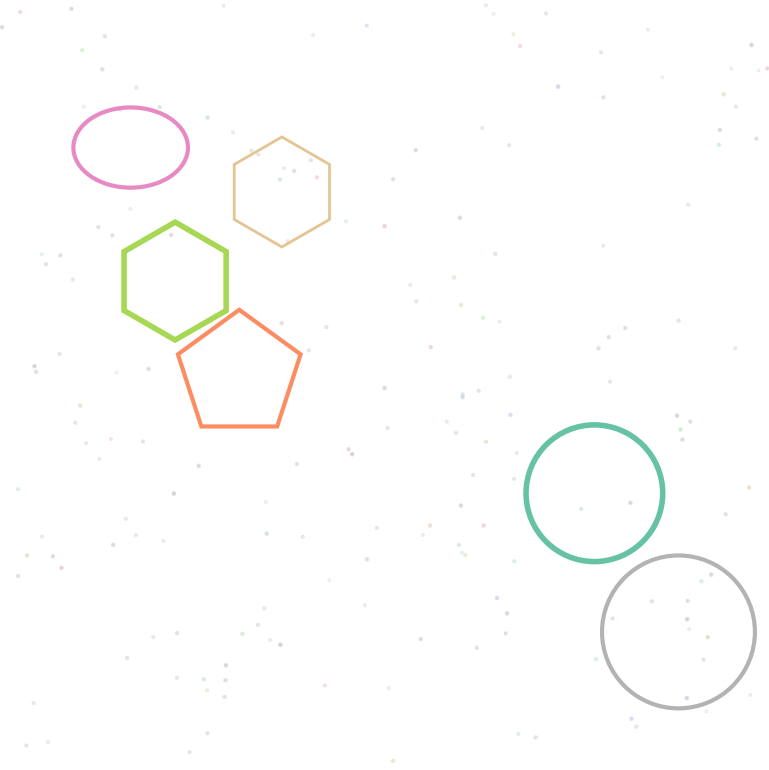[{"shape": "circle", "thickness": 2, "radius": 0.44, "center": [0.772, 0.359]}, {"shape": "pentagon", "thickness": 1.5, "radius": 0.42, "center": [0.311, 0.514]}, {"shape": "oval", "thickness": 1.5, "radius": 0.37, "center": [0.17, 0.808]}, {"shape": "hexagon", "thickness": 2, "radius": 0.38, "center": [0.227, 0.635]}, {"shape": "hexagon", "thickness": 1, "radius": 0.36, "center": [0.366, 0.751]}, {"shape": "circle", "thickness": 1.5, "radius": 0.5, "center": [0.881, 0.179]}]